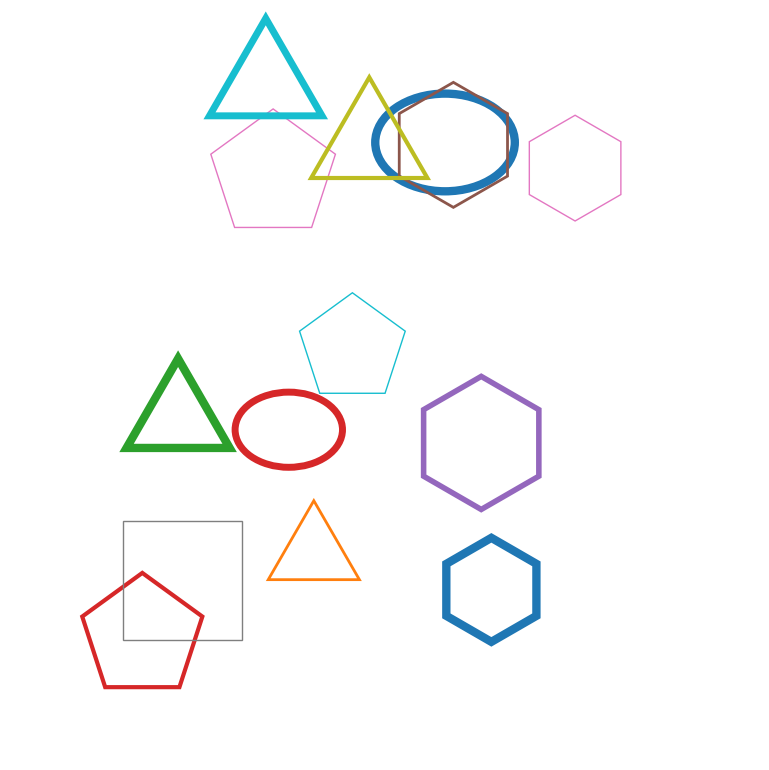[{"shape": "hexagon", "thickness": 3, "radius": 0.34, "center": [0.638, 0.234]}, {"shape": "oval", "thickness": 3, "radius": 0.45, "center": [0.578, 0.815]}, {"shape": "triangle", "thickness": 1, "radius": 0.34, "center": [0.408, 0.281]}, {"shape": "triangle", "thickness": 3, "radius": 0.39, "center": [0.231, 0.457]}, {"shape": "oval", "thickness": 2.5, "radius": 0.35, "center": [0.375, 0.442]}, {"shape": "pentagon", "thickness": 1.5, "radius": 0.41, "center": [0.185, 0.174]}, {"shape": "hexagon", "thickness": 2, "radius": 0.43, "center": [0.625, 0.425]}, {"shape": "hexagon", "thickness": 1, "radius": 0.41, "center": [0.589, 0.812]}, {"shape": "hexagon", "thickness": 0.5, "radius": 0.34, "center": [0.747, 0.782]}, {"shape": "pentagon", "thickness": 0.5, "radius": 0.43, "center": [0.355, 0.773]}, {"shape": "square", "thickness": 0.5, "radius": 0.39, "center": [0.237, 0.246]}, {"shape": "triangle", "thickness": 1.5, "radius": 0.44, "center": [0.48, 0.812]}, {"shape": "pentagon", "thickness": 0.5, "radius": 0.36, "center": [0.458, 0.548]}, {"shape": "triangle", "thickness": 2.5, "radius": 0.42, "center": [0.345, 0.892]}]